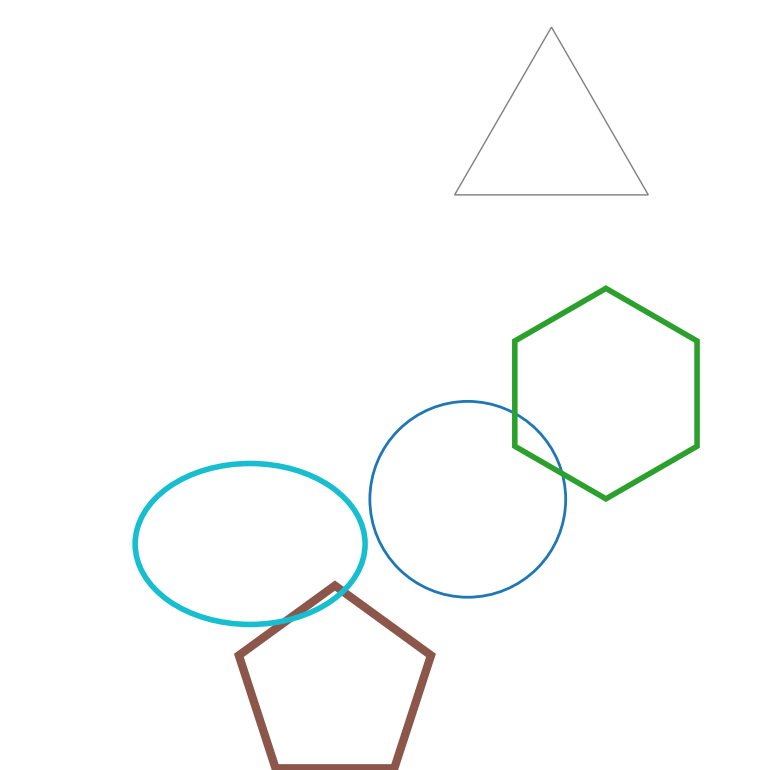[{"shape": "circle", "thickness": 1, "radius": 0.64, "center": [0.608, 0.352]}, {"shape": "hexagon", "thickness": 2, "radius": 0.68, "center": [0.787, 0.489]}, {"shape": "pentagon", "thickness": 3, "radius": 0.66, "center": [0.435, 0.108]}, {"shape": "triangle", "thickness": 0.5, "radius": 0.73, "center": [0.716, 0.82]}, {"shape": "oval", "thickness": 2, "radius": 0.75, "center": [0.325, 0.294]}]